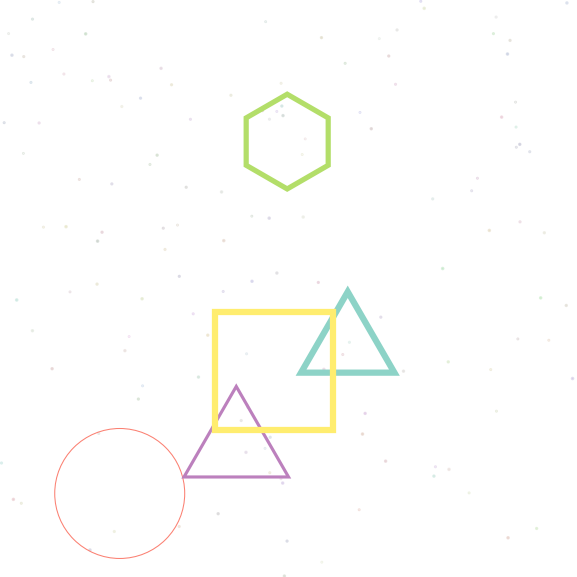[{"shape": "triangle", "thickness": 3, "radius": 0.47, "center": [0.602, 0.401]}, {"shape": "circle", "thickness": 0.5, "radius": 0.56, "center": [0.207, 0.145]}, {"shape": "hexagon", "thickness": 2.5, "radius": 0.41, "center": [0.497, 0.754]}, {"shape": "triangle", "thickness": 1.5, "radius": 0.52, "center": [0.409, 0.225]}, {"shape": "square", "thickness": 3, "radius": 0.51, "center": [0.475, 0.357]}]